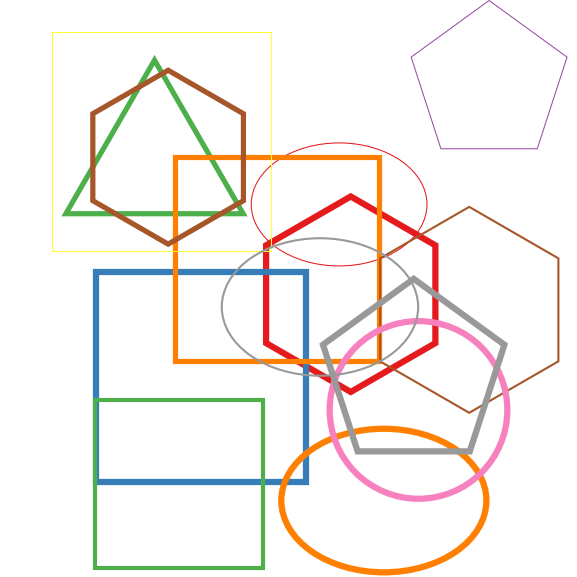[{"shape": "oval", "thickness": 0.5, "radius": 0.76, "center": [0.587, 0.645]}, {"shape": "hexagon", "thickness": 3, "radius": 0.85, "center": [0.607, 0.49]}, {"shape": "square", "thickness": 3, "radius": 0.91, "center": [0.348, 0.346]}, {"shape": "triangle", "thickness": 2.5, "radius": 0.89, "center": [0.268, 0.718]}, {"shape": "square", "thickness": 2, "radius": 0.73, "center": [0.309, 0.161]}, {"shape": "pentagon", "thickness": 0.5, "radius": 0.71, "center": [0.847, 0.856]}, {"shape": "square", "thickness": 2.5, "radius": 0.88, "center": [0.479, 0.55]}, {"shape": "oval", "thickness": 3, "radius": 0.89, "center": [0.665, 0.132]}, {"shape": "square", "thickness": 0.5, "radius": 0.95, "center": [0.279, 0.754]}, {"shape": "hexagon", "thickness": 1, "radius": 0.89, "center": [0.813, 0.463]}, {"shape": "hexagon", "thickness": 2.5, "radius": 0.75, "center": [0.291, 0.727]}, {"shape": "circle", "thickness": 3, "radius": 0.77, "center": [0.725, 0.289]}, {"shape": "pentagon", "thickness": 3, "radius": 0.83, "center": [0.716, 0.351]}, {"shape": "oval", "thickness": 1, "radius": 0.85, "center": [0.554, 0.468]}]